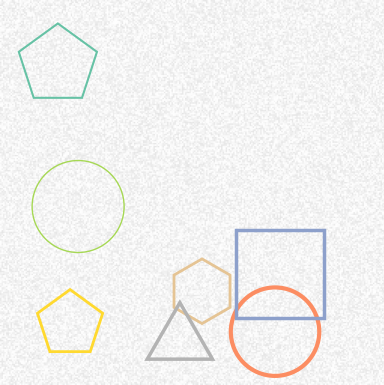[{"shape": "pentagon", "thickness": 1.5, "radius": 0.53, "center": [0.15, 0.832]}, {"shape": "circle", "thickness": 3, "radius": 0.57, "center": [0.714, 0.139]}, {"shape": "square", "thickness": 2.5, "radius": 0.57, "center": [0.728, 0.287]}, {"shape": "circle", "thickness": 1, "radius": 0.6, "center": [0.203, 0.464]}, {"shape": "pentagon", "thickness": 2, "radius": 0.45, "center": [0.182, 0.159]}, {"shape": "hexagon", "thickness": 2, "radius": 0.42, "center": [0.525, 0.244]}, {"shape": "triangle", "thickness": 2.5, "radius": 0.49, "center": [0.467, 0.116]}]